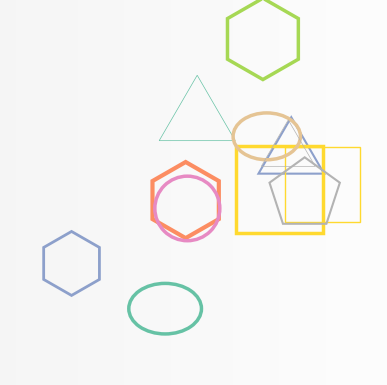[{"shape": "oval", "thickness": 2.5, "radius": 0.47, "center": [0.426, 0.198]}, {"shape": "triangle", "thickness": 0.5, "radius": 0.57, "center": [0.509, 0.691]}, {"shape": "hexagon", "thickness": 3, "radius": 0.49, "center": [0.479, 0.48]}, {"shape": "triangle", "thickness": 1.5, "radius": 0.49, "center": [0.752, 0.598]}, {"shape": "hexagon", "thickness": 2, "radius": 0.42, "center": [0.185, 0.316]}, {"shape": "circle", "thickness": 2.5, "radius": 0.42, "center": [0.483, 0.459]}, {"shape": "hexagon", "thickness": 2.5, "radius": 0.53, "center": [0.678, 0.899]}, {"shape": "square", "thickness": 2.5, "radius": 0.56, "center": [0.72, 0.508]}, {"shape": "square", "thickness": 1, "radius": 0.49, "center": [0.833, 0.521]}, {"shape": "oval", "thickness": 2.5, "radius": 0.43, "center": [0.688, 0.646]}, {"shape": "triangle", "thickness": 0.5, "radius": 0.4, "center": [0.744, 0.608]}, {"shape": "pentagon", "thickness": 1.5, "radius": 0.48, "center": [0.786, 0.496]}]